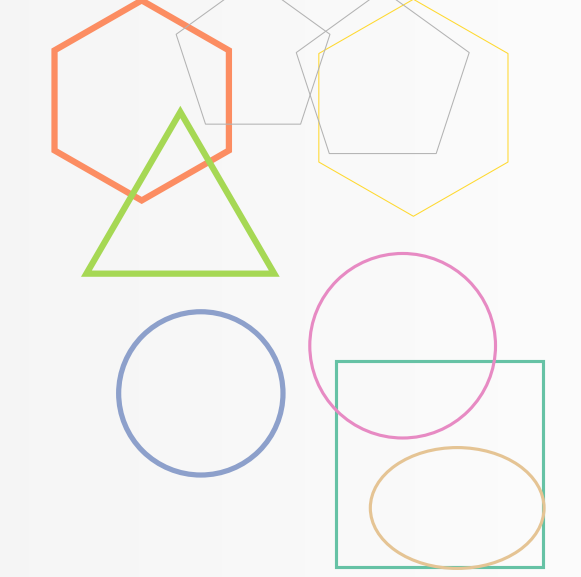[{"shape": "square", "thickness": 1.5, "radius": 0.89, "center": [0.756, 0.195]}, {"shape": "hexagon", "thickness": 3, "radius": 0.87, "center": [0.244, 0.825]}, {"shape": "circle", "thickness": 2.5, "radius": 0.71, "center": [0.346, 0.318]}, {"shape": "circle", "thickness": 1.5, "radius": 0.8, "center": [0.693, 0.4]}, {"shape": "triangle", "thickness": 3, "radius": 0.93, "center": [0.31, 0.619]}, {"shape": "hexagon", "thickness": 0.5, "radius": 0.94, "center": [0.711, 0.813]}, {"shape": "oval", "thickness": 1.5, "radius": 0.75, "center": [0.787, 0.12]}, {"shape": "pentagon", "thickness": 0.5, "radius": 0.7, "center": [0.435, 0.897]}, {"shape": "pentagon", "thickness": 0.5, "radius": 0.78, "center": [0.658, 0.86]}]